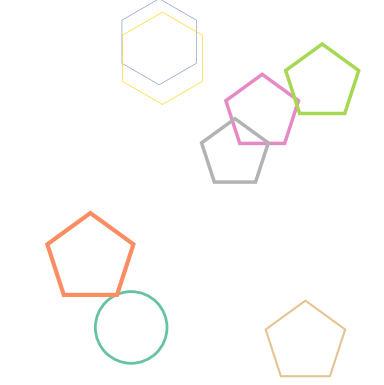[{"shape": "circle", "thickness": 2, "radius": 0.47, "center": [0.341, 0.149]}, {"shape": "pentagon", "thickness": 3, "radius": 0.59, "center": [0.235, 0.329]}, {"shape": "hexagon", "thickness": 0.5, "radius": 0.56, "center": [0.413, 0.892]}, {"shape": "pentagon", "thickness": 2.5, "radius": 0.5, "center": [0.681, 0.708]}, {"shape": "pentagon", "thickness": 2.5, "radius": 0.5, "center": [0.837, 0.786]}, {"shape": "hexagon", "thickness": 0.5, "radius": 0.6, "center": [0.422, 0.849]}, {"shape": "pentagon", "thickness": 1.5, "radius": 0.54, "center": [0.793, 0.111]}, {"shape": "pentagon", "thickness": 2.5, "radius": 0.46, "center": [0.61, 0.601]}]